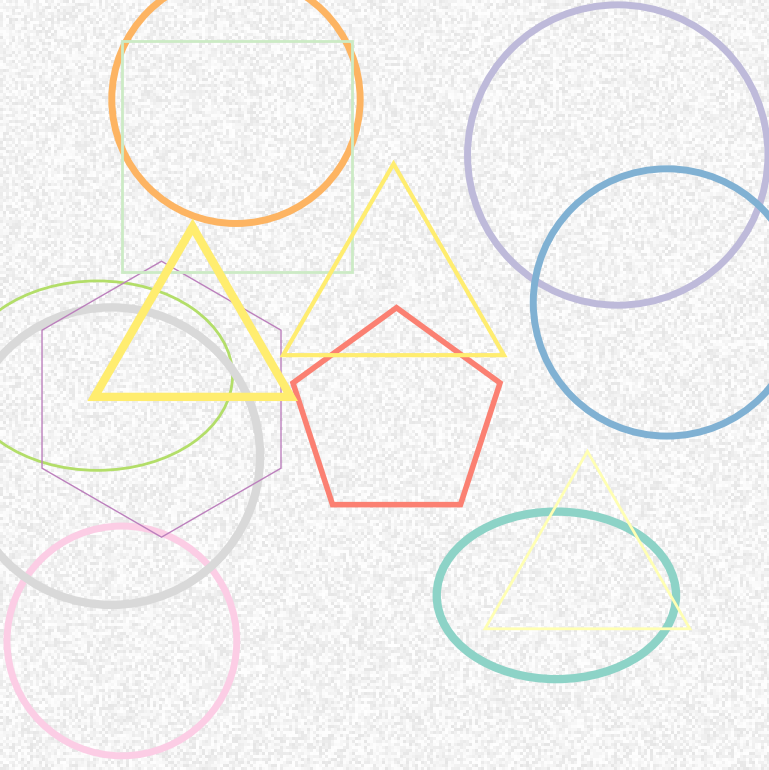[{"shape": "oval", "thickness": 3, "radius": 0.78, "center": [0.723, 0.227]}, {"shape": "triangle", "thickness": 1, "radius": 0.77, "center": [0.763, 0.26]}, {"shape": "circle", "thickness": 2.5, "radius": 0.98, "center": [0.802, 0.799]}, {"shape": "pentagon", "thickness": 2, "radius": 0.71, "center": [0.515, 0.459]}, {"shape": "circle", "thickness": 2.5, "radius": 0.87, "center": [0.866, 0.607]}, {"shape": "circle", "thickness": 2.5, "radius": 0.81, "center": [0.306, 0.871]}, {"shape": "oval", "thickness": 1, "radius": 0.88, "center": [0.126, 0.512]}, {"shape": "circle", "thickness": 2.5, "radius": 0.75, "center": [0.158, 0.168]}, {"shape": "circle", "thickness": 3, "radius": 0.97, "center": [0.145, 0.408]}, {"shape": "hexagon", "thickness": 0.5, "radius": 0.9, "center": [0.21, 0.482]}, {"shape": "square", "thickness": 1, "radius": 0.75, "center": [0.308, 0.797]}, {"shape": "triangle", "thickness": 1.5, "radius": 0.83, "center": [0.511, 0.622]}, {"shape": "triangle", "thickness": 3, "radius": 0.74, "center": [0.25, 0.558]}]